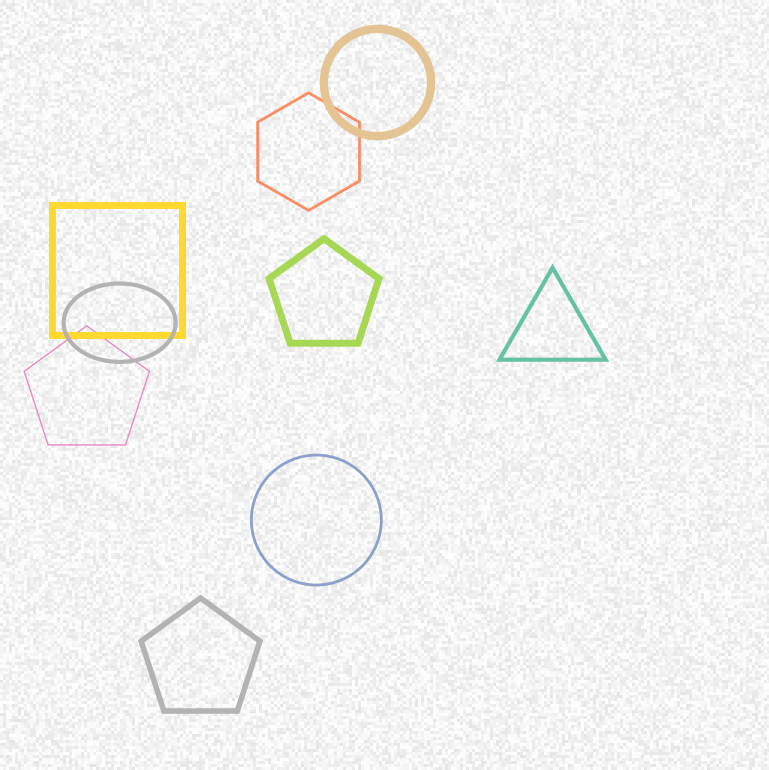[{"shape": "triangle", "thickness": 1.5, "radius": 0.4, "center": [0.718, 0.573]}, {"shape": "hexagon", "thickness": 1, "radius": 0.38, "center": [0.401, 0.803]}, {"shape": "circle", "thickness": 1, "radius": 0.42, "center": [0.411, 0.325]}, {"shape": "pentagon", "thickness": 0.5, "radius": 0.43, "center": [0.113, 0.491]}, {"shape": "pentagon", "thickness": 2.5, "radius": 0.38, "center": [0.421, 0.615]}, {"shape": "square", "thickness": 2.5, "radius": 0.42, "center": [0.152, 0.649]}, {"shape": "circle", "thickness": 3, "radius": 0.35, "center": [0.49, 0.893]}, {"shape": "oval", "thickness": 1.5, "radius": 0.36, "center": [0.155, 0.581]}, {"shape": "pentagon", "thickness": 2, "radius": 0.41, "center": [0.26, 0.142]}]